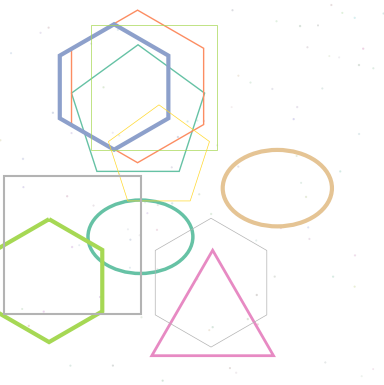[{"shape": "pentagon", "thickness": 1, "radius": 0.91, "center": [0.359, 0.702]}, {"shape": "oval", "thickness": 2.5, "radius": 0.68, "center": [0.365, 0.385]}, {"shape": "hexagon", "thickness": 1, "radius": 0.99, "center": [0.357, 0.776]}, {"shape": "hexagon", "thickness": 3, "radius": 0.81, "center": [0.296, 0.774]}, {"shape": "triangle", "thickness": 2, "radius": 0.91, "center": [0.552, 0.167]}, {"shape": "hexagon", "thickness": 3, "radius": 0.8, "center": [0.127, 0.271]}, {"shape": "square", "thickness": 0.5, "radius": 0.82, "center": [0.4, 0.773]}, {"shape": "pentagon", "thickness": 0.5, "radius": 0.69, "center": [0.413, 0.59]}, {"shape": "oval", "thickness": 3, "radius": 0.71, "center": [0.72, 0.511]}, {"shape": "square", "thickness": 1.5, "radius": 0.89, "center": [0.188, 0.364]}, {"shape": "hexagon", "thickness": 0.5, "radius": 0.84, "center": [0.548, 0.266]}]